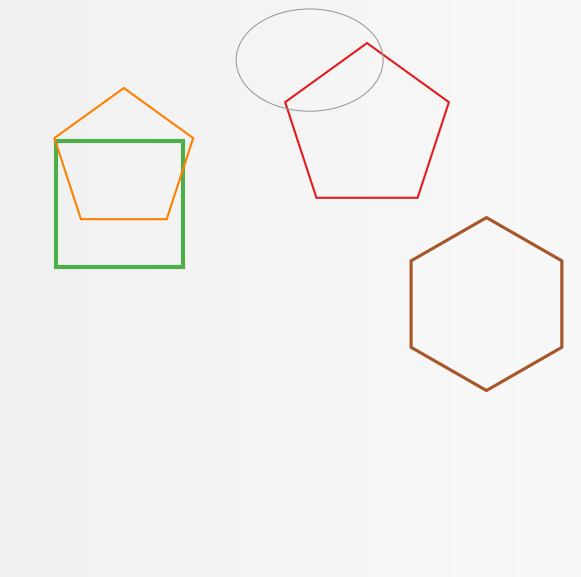[{"shape": "pentagon", "thickness": 1, "radius": 0.74, "center": [0.631, 0.776]}, {"shape": "square", "thickness": 2, "radius": 0.55, "center": [0.206, 0.646]}, {"shape": "pentagon", "thickness": 1, "radius": 0.63, "center": [0.213, 0.721]}, {"shape": "hexagon", "thickness": 1.5, "radius": 0.75, "center": [0.837, 0.473]}, {"shape": "oval", "thickness": 0.5, "radius": 0.63, "center": [0.533, 0.895]}]